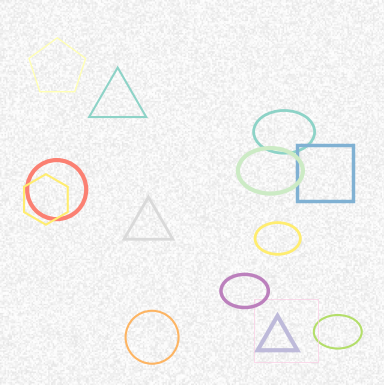[{"shape": "triangle", "thickness": 1.5, "radius": 0.43, "center": [0.306, 0.739]}, {"shape": "oval", "thickness": 2, "radius": 0.4, "center": [0.738, 0.658]}, {"shape": "pentagon", "thickness": 1, "radius": 0.39, "center": [0.149, 0.824]}, {"shape": "triangle", "thickness": 3, "radius": 0.3, "center": [0.721, 0.12]}, {"shape": "circle", "thickness": 3, "radius": 0.38, "center": [0.147, 0.508]}, {"shape": "square", "thickness": 2.5, "radius": 0.37, "center": [0.845, 0.551]}, {"shape": "circle", "thickness": 1.5, "radius": 0.34, "center": [0.395, 0.124]}, {"shape": "oval", "thickness": 1.5, "radius": 0.31, "center": [0.877, 0.138]}, {"shape": "square", "thickness": 0.5, "radius": 0.41, "center": [0.743, 0.142]}, {"shape": "triangle", "thickness": 2, "radius": 0.37, "center": [0.385, 0.415]}, {"shape": "oval", "thickness": 2.5, "radius": 0.31, "center": [0.635, 0.244]}, {"shape": "oval", "thickness": 3, "radius": 0.42, "center": [0.702, 0.556]}, {"shape": "oval", "thickness": 2, "radius": 0.29, "center": [0.721, 0.381]}, {"shape": "hexagon", "thickness": 1.5, "radius": 0.33, "center": [0.119, 0.482]}]